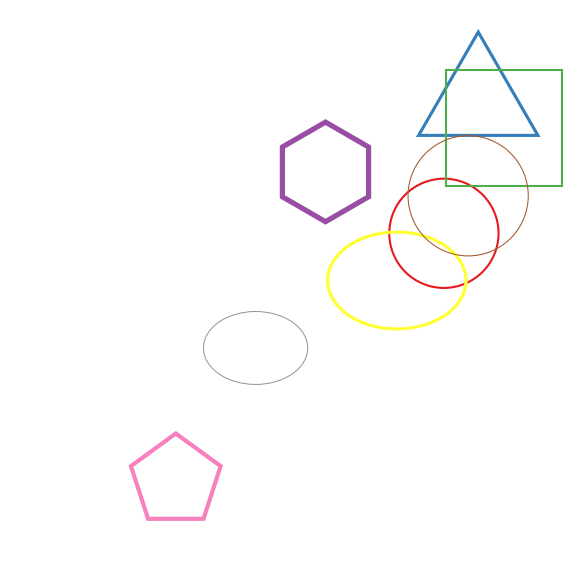[{"shape": "circle", "thickness": 1, "radius": 0.47, "center": [0.769, 0.595]}, {"shape": "triangle", "thickness": 1.5, "radius": 0.6, "center": [0.828, 0.824]}, {"shape": "square", "thickness": 1, "radius": 0.5, "center": [0.873, 0.777]}, {"shape": "hexagon", "thickness": 2.5, "radius": 0.43, "center": [0.564, 0.701]}, {"shape": "oval", "thickness": 1.5, "radius": 0.6, "center": [0.687, 0.513]}, {"shape": "circle", "thickness": 0.5, "radius": 0.52, "center": [0.811, 0.66]}, {"shape": "pentagon", "thickness": 2, "radius": 0.41, "center": [0.304, 0.167]}, {"shape": "oval", "thickness": 0.5, "radius": 0.45, "center": [0.443, 0.397]}]